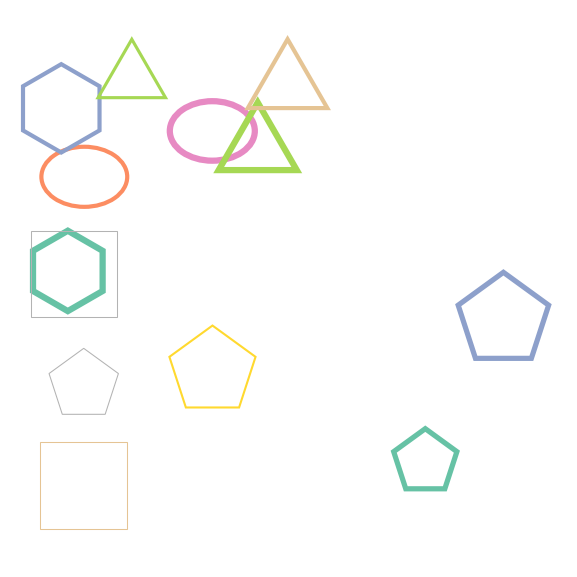[{"shape": "hexagon", "thickness": 3, "radius": 0.35, "center": [0.117, 0.53]}, {"shape": "pentagon", "thickness": 2.5, "radius": 0.29, "center": [0.736, 0.199]}, {"shape": "oval", "thickness": 2, "radius": 0.37, "center": [0.146, 0.693]}, {"shape": "hexagon", "thickness": 2, "radius": 0.38, "center": [0.106, 0.812]}, {"shape": "pentagon", "thickness": 2.5, "radius": 0.41, "center": [0.872, 0.445]}, {"shape": "oval", "thickness": 3, "radius": 0.37, "center": [0.368, 0.772]}, {"shape": "triangle", "thickness": 3, "radius": 0.39, "center": [0.446, 0.744]}, {"shape": "triangle", "thickness": 1.5, "radius": 0.34, "center": [0.228, 0.864]}, {"shape": "pentagon", "thickness": 1, "radius": 0.39, "center": [0.368, 0.357]}, {"shape": "square", "thickness": 0.5, "radius": 0.38, "center": [0.144, 0.159]}, {"shape": "triangle", "thickness": 2, "radius": 0.4, "center": [0.498, 0.852]}, {"shape": "square", "thickness": 0.5, "radius": 0.37, "center": [0.129, 0.525]}, {"shape": "pentagon", "thickness": 0.5, "radius": 0.32, "center": [0.145, 0.333]}]